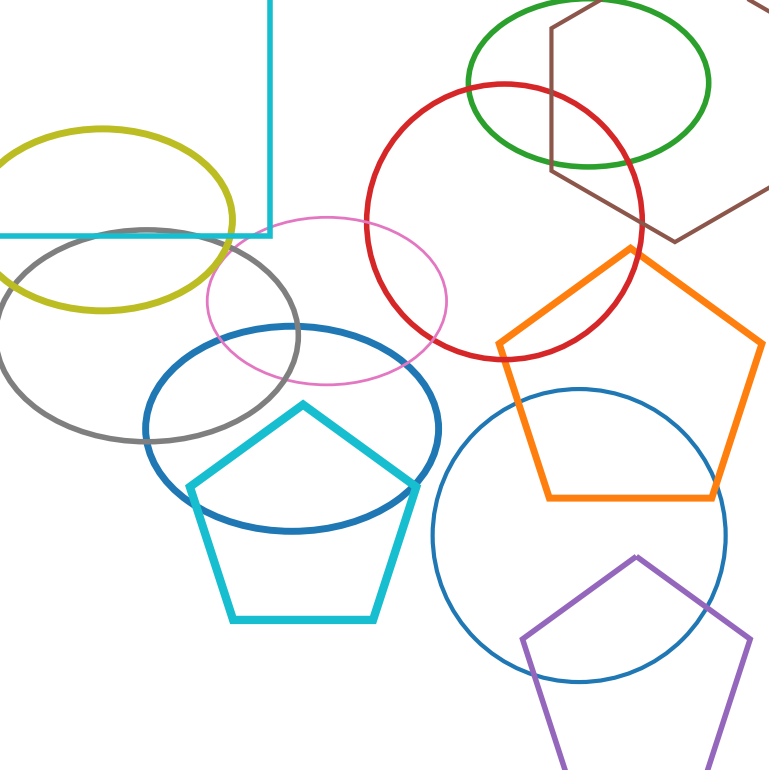[{"shape": "oval", "thickness": 2.5, "radius": 0.95, "center": [0.379, 0.443]}, {"shape": "circle", "thickness": 1.5, "radius": 0.95, "center": [0.752, 0.304]}, {"shape": "pentagon", "thickness": 2.5, "radius": 0.9, "center": [0.819, 0.498]}, {"shape": "oval", "thickness": 2, "radius": 0.78, "center": [0.764, 0.892]}, {"shape": "circle", "thickness": 2, "radius": 0.89, "center": [0.655, 0.712]}, {"shape": "pentagon", "thickness": 2, "radius": 0.78, "center": [0.826, 0.122]}, {"shape": "hexagon", "thickness": 1.5, "radius": 0.93, "center": [0.876, 0.871]}, {"shape": "oval", "thickness": 1, "radius": 0.78, "center": [0.425, 0.609]}, {"shape": "oval", "thickness": 2, "radius": 0.98, "center": [0.191, 0.564]}, {"shape": "oval", "thickness": 2.5, "radius": 0.84, "center": [0.133, 0.714]}, {"shape": "square", "thickness": 2, "radius": 0.89, "center": [0.173, 0.871]}, {"shape": "pentagon", "thickness": 3, "radius": 0.77, "center": [0.394, 0.32]}]